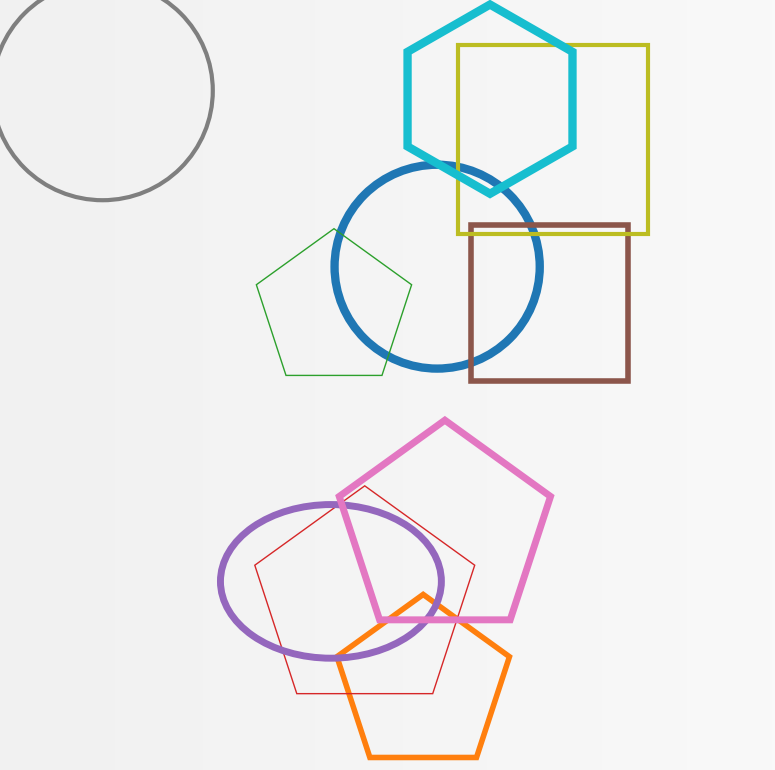[{"shape": "circle", "thickness": 3, "radius": 0.66, "center": [0.564, 0.654]}, {"shape": "pentagon", "thickness": 2, "radius": 0.59, "center": [0.546, 0.111]}, {"shape": "pentagon", "thickness": 0.5, "radius": 0.53, "center": [0.431, 0.598]}, {"shape": "pentagon", "thickness": 0.5, "radius": 0.75, "center": [0.471, 0.22]}, {"shape": "oval", "thickness": 2.5, "radius": 0.71, "center": [0.427, 0.245]}, {"shape": "square", "thickness": 2, "radius": 0.51, "center": [0.709, 0.606]}, {"shape": "pentagon", "thickness": 2.5, "radius": 0.72, "center": [0.574, 0.311]}, {"shape": "circle", "thickness": 1.5, "radius": 0.71, "center": [0.132, 0.882]}, {"shape": "square", "thickness": 1.5, "radius": 0.62, "center": [0.714, 0.819]}, {"shape": "hexagon", "thickness": 3, "radius": 0.61, "center": [0.632, 0.871]}]